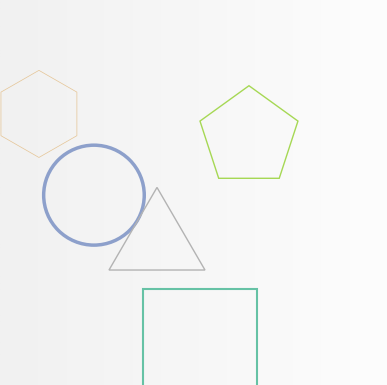[{"shape": "square", "thickness": 1.5, "radius": 0.74, "center": [0.517, 0.101]}, {"shape": "circle", "thickness": 2.5, "radius": 0.65, "center": [0.242, 0.493]}, {"shape": "pentagon", "thickness": 1, "radius": 0.66, "center": [0.643, 0.644]}, {"shape": "hexagon", "thickness": 0.5, "radius": 0.57, "center": [0.1, 0.704]}, {"shape": "triangle", "thickness": 1, "radius": 0.72, "center": [0.405, 0.37]}]